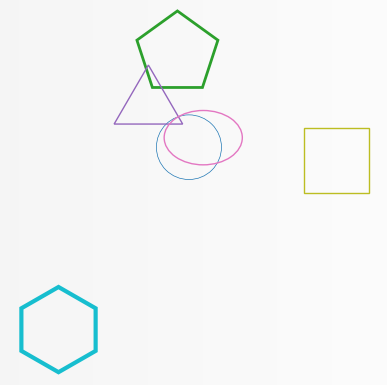[{"shape": "circle", "thickness": 0.5, "radius": 0.42, "center": [0.488, 0.618]}, {"shape": "pentagon", "thickness": 2, "radius": 0.55, "center": [0.458, 0.862]}, {"shape": "triangle", "thickness": 1, "radius": 0.51, "center": [0.383, 0.729]}, {"shape": "oval", "thickness": 1, "radius": 0.5, "center": [0.524, 0.642]}, {"shape": "square", "thickness": 1, "radius": 0.42, "center": [0.868, 0.583]}, {"shape": "hexagon", "thickness": 3, "radius": 0.55, "center": [0.151, 0.144]}]